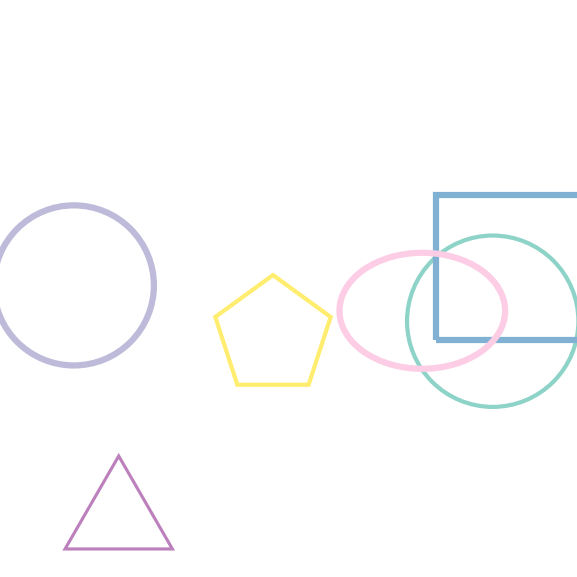[{"shape": "circle", "thickness": 2, "radius": 0.74, "center": [0.853, 0.443]}, {"shape": "circle", "thickness": 3, "radius": 0.69, "center": [0.128, 0.505]}, {"shape": "square", "thickness": 3, "radius": 0.63, "center": [0.882, 0.536]}, {"shape": "oval", "thickness": 3, "radius": 0.72, "center": [0.731, 0.461]}, {"shape": "triangle", "thickness": 1.5, "radius": 0.54, "center": [0.206, 0.102]}, {"shape": "pentagon", "thickness": 2, "radius": 0.52, "center": [0.473, 0.418]}]